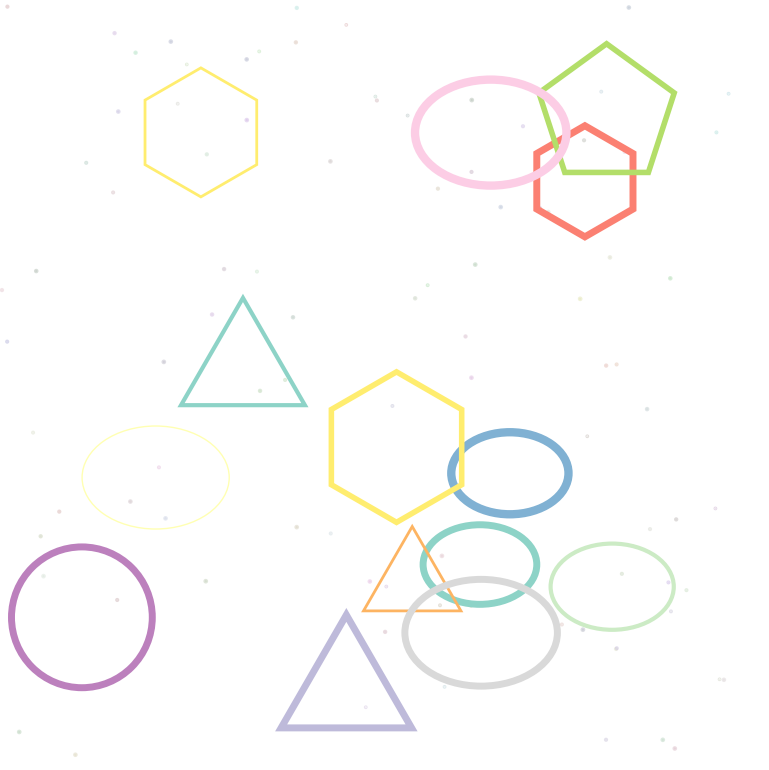[{"shape": "oval", "thickness": 2.5, "radius": 0.37, "center": [0.623, 0.267]}, {"shape": "triangle", "thickness": 1.5, "radius": 0.46, "center": [0.316, 0.52]}, {"shape": "oval", "thickness": 0.5, "radius": 0.48, "center": [0.202, 0.38]}, {"shape": "triangle", "thickness": 2.5, "radius": 0.49, "center": [0.45, 0.104]}, {"shape": "hexagon", "thickness": 2.5, "radius": 0.36, "center": [0.76, 0.765]}, {"shape": "oval", "thickness": 3, "radius": 0.38, "center": [0.662, 0.385]}, {"shape": "triangle", "thickness": 1, "radius": 0.37, "center": [0.535, 0.243]}, {"shape": "pentagon", "thickness": 2, "radius": 0.46, "center": [0.788, 0.851]}, {"shape": "oval", "thickness": 3, "radius": 0.49, "center": [0.637, 0.828]}, {"shape": "oval", "thickness": 2.5, "radius": 0.5, "center": [0.625, 0.178]}, {"shape": "circle", "thickness": 2.5, "radius": 0.46, "center": [0.106, 0.198]}, {"shape": "oval", "thickness": 1.5, "radius": 0.4, "center": [0.795, 0.238]}, {"shape": "hexagon", "thickness": 2, "radius": 0.49, "center": [0.515, 0.419]}, {"shape": "hexagon", "thickness": 1, "radius": 0.42, "center": [0.261, 0.828]}]